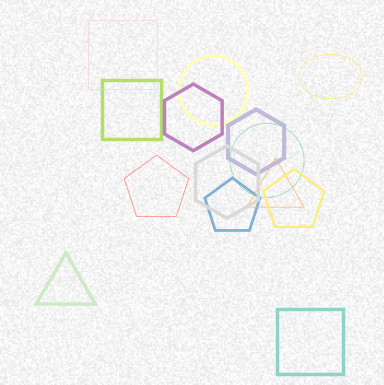[{"shape": "square", "thickness": 2.5, "radius": 0.43, "center": [0.805, 0.113]}, {"shape": "circle", "thickness": 0.5, "radius": 0.48, "center": [0.694, 0.583]}, {"shape": "circle", "thickness": 2, "radius": 0.45, "center": [0.554, 0.765]}, {"shape": "hexagon", "thickness": 3, "radius": 0.42, "center": [0.665, 0.632]}, {"shape": "pentagon", "thickness": 0.5, "radius": 0.44, "center": [0.406, 0.509]}, {"shape": "pentagon", "thickness": 2, "radius": 0.38, "center": [0.604, 0.462]}, {"shape": "triangle", "thickness": 0.5, "radius": 0.43, "center": [0.716, 0.505]}, {"shape": "square", "thickness": 2.5, "radius": 0.38, "center": [0.341, 0.715]}, {"shape": "square", "thickness": 0.5, "radius": 0.45, "center": [0.318, 0.86]}, {"shape": "hexagon", "thickness": 2.5, "radius": 0.47, "center": [0.589, 0.527]}, {"shape": "hexagon", "thickness": 2.5, "radius": 0.43, "center": [0.502, 0.695]}, {"shape": "triangle", "thickness": 2.5, "radius": 0.44, "center": [0.171, 0.255]}, {"shape": "pentagon", "thickness": 1.5, "radius": 0.42, "center": [0.763, 0.478]}, {"shape": "oval", "thickness": 0.5, "radius": 0.41, "center": [0.859, 0.801]}]